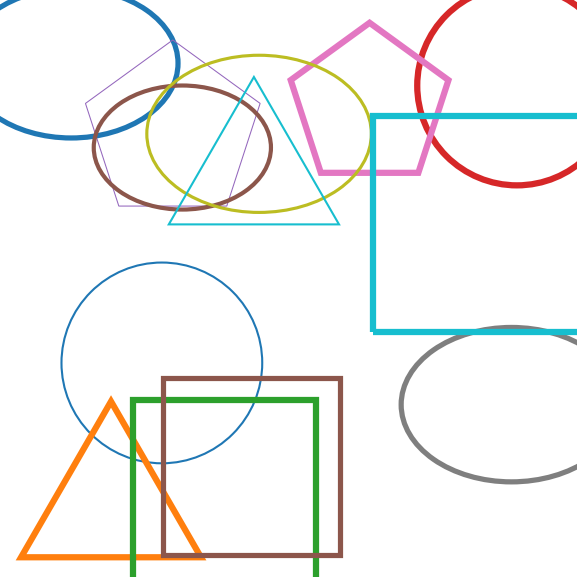[{"shape": "oval", "thickness": 2.5, "radius": 0.92, "center": [0.123, 0.89]}, {"shape": "circle", "thickness": 1, "radius": 0.87, "center": [0.28, 0.371]}, {"shape": "triangle", "thickness": 3, "radius": 0.9, "center": [0.192, 0.124]}, {"shape": "square", "thickness": 3, "radius": 0.79, "center": [0.389, 0.149]}, {"shape": "circle", "thickness": 3, "radius": 0.86, "center": [0.895, 0.851]}, {"shape": "pentagon", "thickness": 0.5, "radius": 0.79, "center": [0.299, 0.771]}, {"shape": "square", "thickness": 2.5, "radius": 0.77, "center": [0.435, 0.191]}, {"shape": "oval", "thickness": 2, "radius": 0.77, "center": [0.316, 0.744]}, {"shape": "pentagon", "thickness": 3, "radius": 0.72, "center": [0.64, 0.816]}, {"shape": "oval", "thickness": 2.5, "radius": 0.95, "center": [0.886, 0.298]}, {"shape": "oval", "thickness": 1.5, "radius": 0.97, "center": [0.449, 0.767]}, {"shape": "square", "thickness": 3, "radius": 0.94, "center": [0.833, 0.611]}, {"shape": "triangle", "thickness": 1, "radius": 0.85, "center": [0.44, 0.696]}]